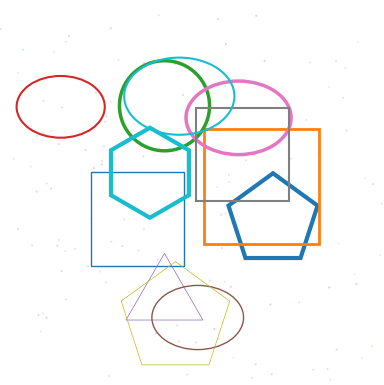[{"shape": "square", "thickness": 1, "radius": 0.61, "center": [0.357, 0.431]}, {"shape": "pentagon", "thickness": 3, "radius": 0.61, "center": [0.709, 0.428]}, {"shape": "square", "thickness": 2, "radius": 0.75, "center": [0.679, 0.517]}, {"shape": "circle", "thickness": 2.5, "radius": 0.58, "center": [0.427, 0.725]}, {"shape": "oval", "thickness": 1.5, "radius": 0.57, "center": [0.158, 0.723]}, {"shape": "triangle", "thickness": 0.5, "radius": 0.58, "center": [0.427, 0.226]}, {"shape": "oval", "thickness": 1, "radius": 0.6, "center": [0.514, 0.175]}, {"shape": "oval", "thickness": 2.5, "radius": 0.68, "center": [0.62, 0.694]}, {"shape": "square", "thickness": 1.5, "radius": 0.6, "center": [0.629, 0.599]}, {"shape": "pentagon", "thickness": 0.5, "radius": 0.74, "center": [0.456, 0.172]}, {"shape": "oval", "thickness": 1.5, "radius": 0.72, "center": [0.466, 0.75]}, {"shape": "hexagon", "thickness": 3, "radius": 0.58, "center": [0.389, 0.551]}]